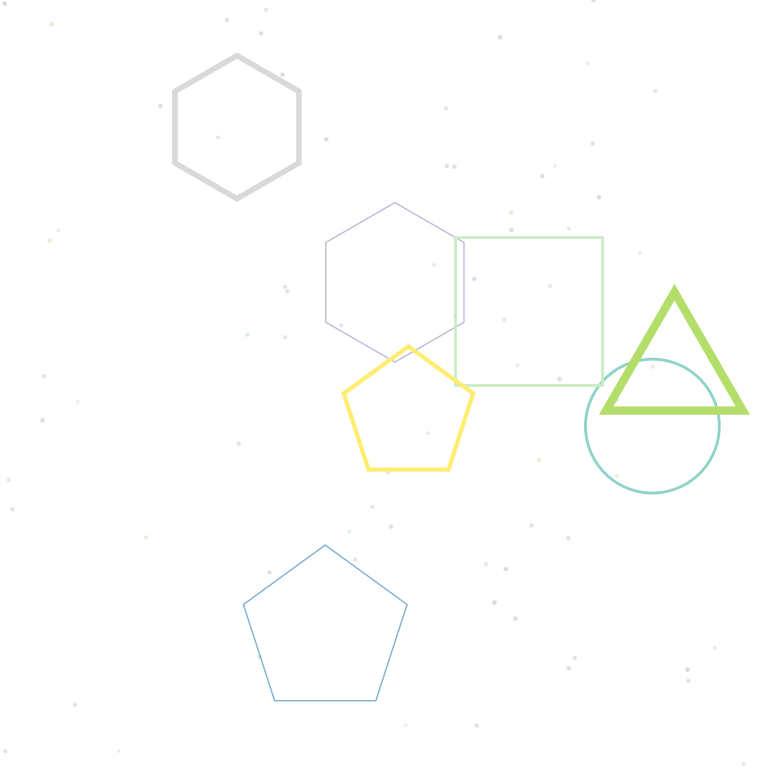[{"shape": "circle", "thickness": 1, "radius": 0.43, "center": [0.847, 0.447]}, {"shape": "hexagon", "thickness": 0.5, "radius": 0.52, "center": [0.513, 0.633]}, {"shape": "pentagon", "thickness": 0.5, "radius": 0.56, "center": [0.422, 0.18]}, {"shape": "triangle", "thickness": 3, "radius": 0.51, "center": [0.876, 0.518]}, {"shape": "hexagon", "thickness": 2, "radius": 0.46, "center": [0.308, 0.835]}, {"shape": "square", "thickness": 1, "radius": 0.48, "center": [0.686, 0.596]}, {"shape": "pentagon", "thickness": 1.5, "radius": 0.44, "center": [0.53, 0.462]}]